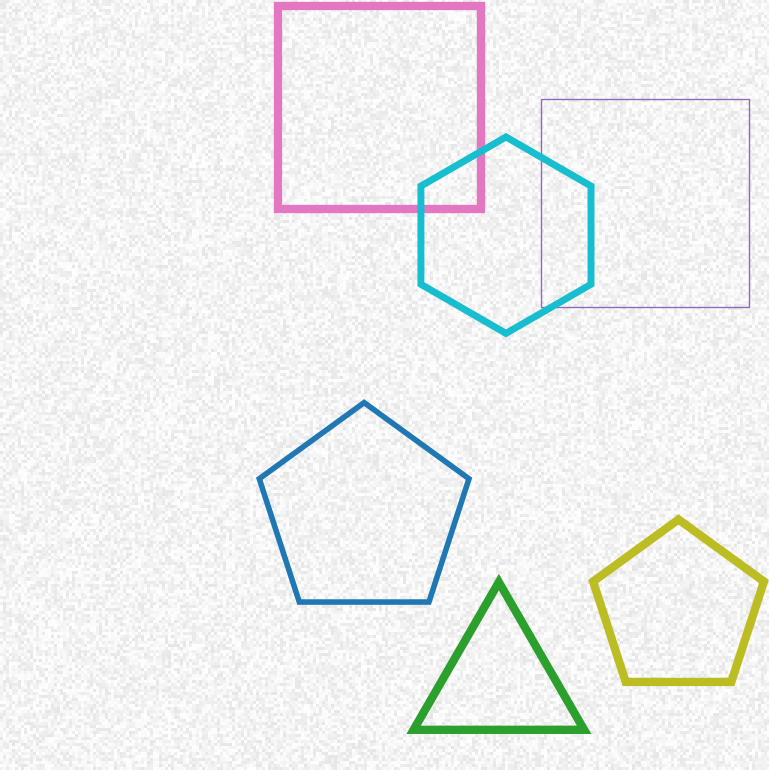[{"shape": "pentagon", "thickness": 2, "radius": 0.72, "center": [0.473, 0.334]}, {"shape": "triangle", "thickness": 3, "radius": 0.64, "center": [0.648, 0.116]}, {"shape": "square", "thickness": 0.5, "radius": 0.68, "center": [0.837, 0.737]}, {"shape": "square", "thickness": 3, "radius": 0.66, "center": [0.492, 0.86]}, {"shape": "pentagon", "thickness": 3, "radius": 0.58, "center": [0.881, 0.209]}, {"shape": "hexagon", "thickness": 2.5, "radius": 0.64, "center": [0.657, 0.695]}]